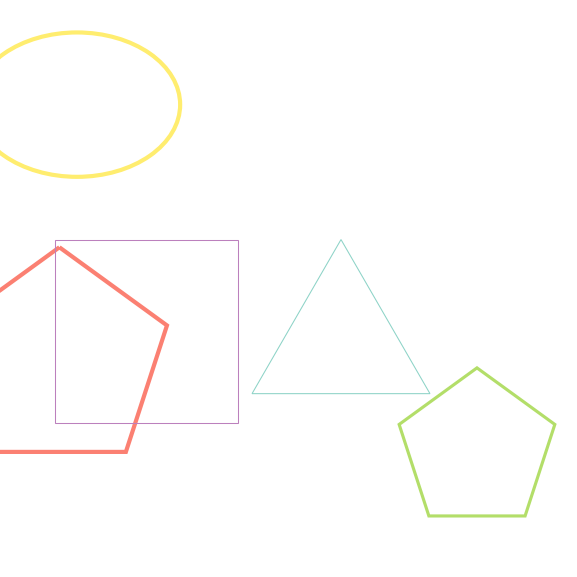[{"shape": "triangle", "thickness": 0.5, "radius": 0.89, "center": [0.59, 0.406]}, {"shape": "pentagon", "thickness": 2, "radius": 0.98, "center": [0.103, 0.375]}, {"shape": "pentagon", "thickness": 1.5, "radius": 0.71, "center": [0.826, 0.22]}, {"shape": "square", "thickness": 0.5, "radius": 0.79, "center": [0.254, 0.425]}, {"shape": "oval", "thickness": 2, "radius": 0.89, "center": [0.133, 0.818]}]